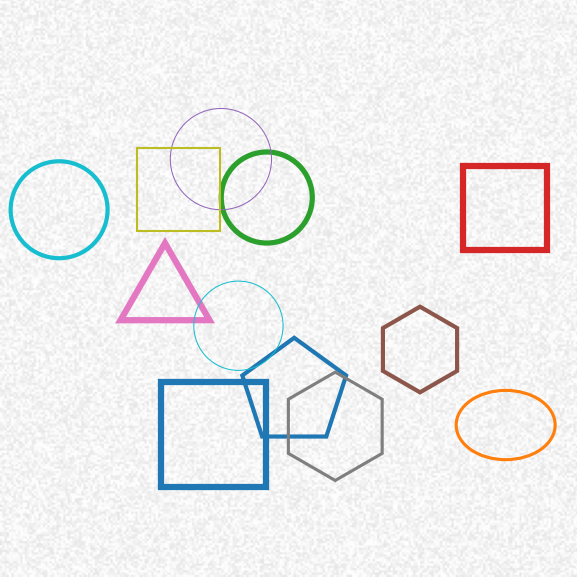[{"shape": "pentagon", "thickness": 2, "radius": 0.47, "center": [0.509, 0.32]}, {"shape": "square", "thickness": 3, "radius": 0.46, "center": [0.37, 0.247]}, {"shape": "oval", "thickness": 1.5, "radius": 0.43, "center": [0.876, 0.263]}, {"shape": "circle", "thickness": 2.5, "radius": 0.39, "center": [0.462, 0.657]}, {"shape": "square", "thickness": 3, "radius": 0.36, "center": [0.874, 0.638]}, {"shape": "circle", "thickness": 0.5, "radius": 0.44, "center": [0.383, 0.724]}, {"shape": "hexagon", "thickness": 2, "radius": 0.37, "center": [0.727, 0.394]}, {"shape": "triangle", "thickness": 3, "radius": 0.44, "center": [0.286, 0.489]}, {"shape": "hexagon", "thickness": 1.5, "radius": 0.47, "center": [0.581, 0.261]}, {"shape": "square", "thickness": 1, "radius": 0.36, "center": [0.309, 0.671]}, {"shape": "circle", "thickness": 0.5, "radius": 0.39, "center": [0.413, 0.435]}, {"shape": "circle", "thickness": 2, "radius": 0.42, "center": [0.102, 0.636]}]